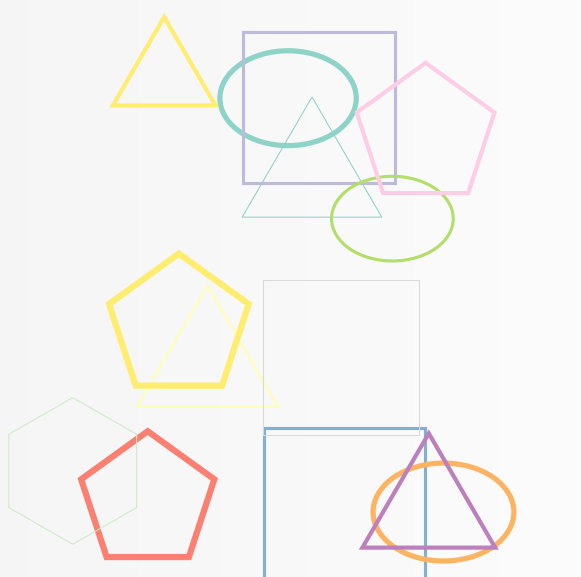[{"shape": "triangle", "thickness": 0.5, "radius": 0.69, "center": [0.537, 0.692]}, {"shape": "oval", "thickness": 2.5, "radius": 0.59, "center": [0.496, 0.829]}, {"shape": "triangle", "thickness": 1, "radius": 0.7, "center": [0.357, 0.365]}, {"shape": "square", "thickness": 1.5, "radius": 0.65, "center": [0.549, 0.813]}, {"shape": "pentagon", "thickness": 3, "radius": 0.6, "center": [0.254, 0.132]}, {"shape": "square", "thickness": 1.5, "radius": 0.69, "center": [0.593, 0.12]}, {"shape": "oval", "thickness": 2.5, "radius": 0.61, "center": [0.763, 0.112]}, {"shape": "oval", "thickness": 1.5, "radius": 0.52, "center": [0.675, 0.621]}, {"shape": "pentagon", "thickness": 2, "radius": 0.62, "center": [0.732, 0.766]}, {"shape": "square", "thickness": 0.5, "radius": 0.67, "center": [0.586, 0.381]}, {"shape": "triangle", "thickness": 2, "radius": 0.66, "center": [0.738, 0.117]}, {"shape": "hexagon", "thickness": 0.5, "radius": 0.63, "center": [0.125, 0.184]}, {"shape": "triangle", "thickness": 2, "radius": 0.51, "center": [0.282, 0.868]}, {"shape": "pentagon", "thickness": 3, "radius": 0.63, "center": [0.308, 0.434]}]